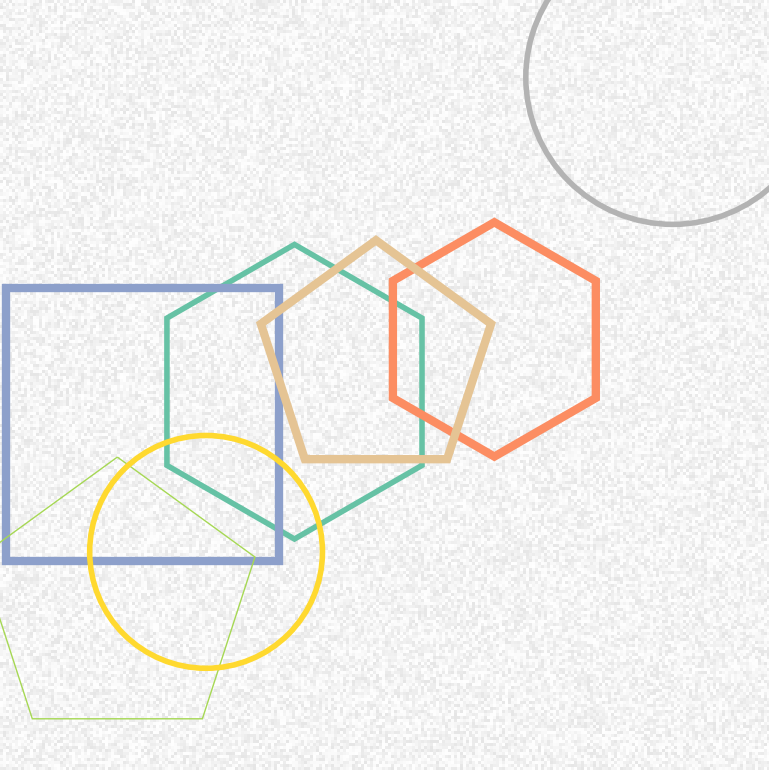[{"shape": "hexagon", "thickness": 2, "radius": 0.96, "center": [0.382, 0.491]}, {"shape": "hexagon", "thickness": 3, "radius": 0.76, "center": [0.642, 0.559]}, {"shape": "square", "thickness": 3, "radius": 0.89, "center": [0.185, 0.449]}, {"shape": "pentagon", "thickness": 0.5, "radius": 0.94, "center": [0.152, 0.219]}, {"shape": "circle", "thickness": 2, "radius": 0.76, "center": [0.268, 0.283]}, {"shape": "pentagon", "thickness": 3, "radius": 0.79, "center": [0.488, 0.531]}, {"shape": "circle", "thickness": 2, "radius": 0.95, "center": [0.874, 0.9]}]